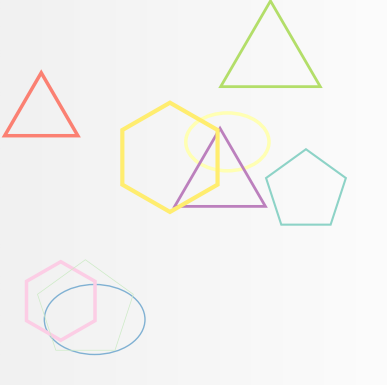[{"shape": "pentagon", "thickness": 1.5, "radius": 0.54, "center": [0.79, 0.504]}, {"shape": "oval", "thickness": 2.5, "radius": 0.54, "center": [0.587, 0.632]}, {"shape": "triangle", "thickness": 2.5, "radius": 0.55, "center": [0.106, 0.702]}, {"shape": "oval", "thickness": 1, "radius": 0.65, "center": [0.244, 0.17]}, {"shape": "triangle", "thickness": 2, "radius": 0.74, "center": [0.698, 0.849]}, {"shape": "hexagon", "thickness": 2.5, "radius": 0.51, "center": [0.157, 0.218]}, {"shape": "triangle", "thickness": 2, "radius": 0.68, "center": [0.568, 0.532]}, {"shape": "pentagon", "thickness": 0.5, "radius": 0.65, "center": [0.22, 0.195]}, {"shape": "hexagon", "thickness": 3, "radius": 0.71, "center": [0.439, 0.591]}]